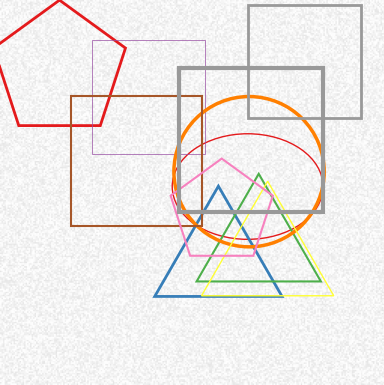[{"shape": "oval", "thickness": 1, "radius": 0.98, "center": [0.643, 0.515]}, {"shape": "pentagon", "thickness": 2, "radius": 0.9, "center": [0.155, 0.819]}, {"shape": "triangle", "thickness": 2, "radius": 0.95, "center": [0.567, 0.326]}, {"shape": "triangle", "thickness": 1.5, "radius": 0.93, "center": [0.672, 0.362]}, {"shape": "square", "thickness": 0.5, "radius": 0.74, "center": [0.385, 0.749]}, {"shape": "circle", "thickness": 2.5, "radius": 0.98, "center": [0.647, 0.554]}, {"shape": "triangle", "thickness": 1, "radius": 0.99, "center": [0.695, 0.331]}, {"shape": "square", "thickness": 1.5, "radius": 0.85, "center": [0.355, 0.582]}, {"shape": "pentagon", "thickness": 1.5, "radius": 0.7, "center": [0.576, 0.449]}, {"shape": "square", "thickness": 2, "radius": 0.73, "center": [0.79, 0.84]}, {"shape": "square", "thickness": 3, "radius": 0.94, "center": [0.653, 0.636]}]